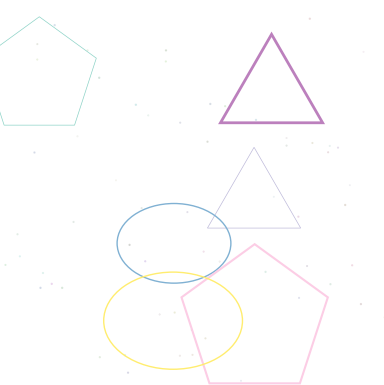[{"shape": "pentagon", "thickness": 0.5, "radius": 0.78, "center": [0.102, 0.801]}, {"shape": "triangle", "thickness": 0.5, "radius": 0.7, "center": [0.66, 0.478]}, {"shape": "oval", "thickness": 1, "radius": 0.74, "center": [0.452, 0.368]}, {"shape": "pentagon", "thickness": 1.5, "radius": 1.0, "center": [0.661, 0.166]}, {"shape": "triangle", "thickness": 2, "radius": 0.77, "center": [0.705, 0.758]}, {"shape": "oval", "thickness": 1, "radius": 0.9, "center": [0.45, 0.167]}]